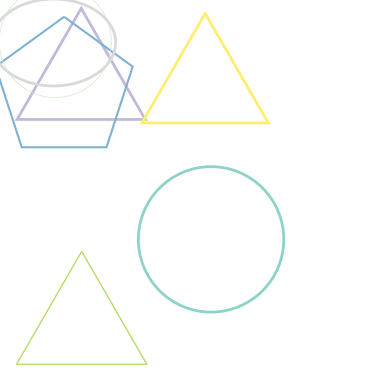[{"shape": "circle", "thickness": 2, "radius": 0.94, "center": [0.548, 0.378]}, {"shape": "triangle", "thickness": 2, "radius": 0.96, "center": [0.211, 0.786]}, {"shape": "pentagon", "thickness": 1.5, "radius": 0.94, "center": [0.167, 0.769]}, {"shape": "triangle", "thickness": 1, "radius": 0.98, "center": [0.212, 0.151]}, {"shape": "oval", "thickness": 2, "radius": 0.81, "center": [0.139, 0.89]}, {"shape": "circle", "thickness": 0.5, "radius": 0.73, "center": [0.144, 0.892]}, {"shape": "triangle", "thickness": 2, "radius": 0.95, "center": [0.533, 0.775]}]